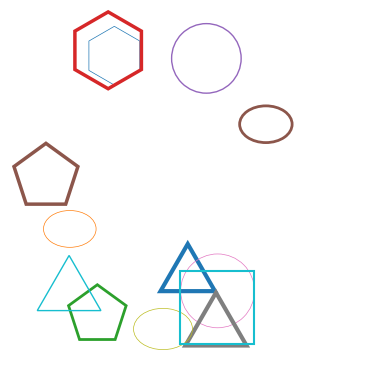[{"shape": "triangle", "thickness": 3, "radius": 0.41, "center": [0.488, 0.285]}, {"shape": "hexagon", "thickness": 0.5, "radius": 0.38, "center": [0.297, 0.855]}, {"shape": "oval", "thickness": 0.5, "radius": 0.34, "center": [0.181, 0.405]}, {"shape": "pentagon", "thickness": 2, "radius": 0.39, "center": [0.253, 0.182]}, {"shape": "hexagon", "thickness": 2.5, "radius": 0.5, "center": [0.281, 0.869]}, {"shape": "circle", "thickness": 1, "radius": 0.45, "center": [0.536, 0.848]}, {"shape": "oval", "thickness": 2, "radius": 0.34, "center": [0.691, 0.677]}, {"shape": "pentagon", "thickness": 2.5, "radius": 0.44, "center": [0.119, 0.54]}, {"shape": "circle", "thickness": 0.5, "radius": 0.48, "center": [0.565, 0.244]}, {"shape": "triangle", "thickness": 3, "radius": 0.46, "center": [0.561, 0.148]}, {"shape": "oval", "thickness": 0.5, "radius": 0.38, "center": [0.423, 0.145]}, {"shape": "square", "thickness": 1.5, "radius": 0.48, "center": [0.564, 0.201]}, {"shape": "triangle", "thickness": 1, "radius": 0.48, "center": [0.179, 0.241]}]